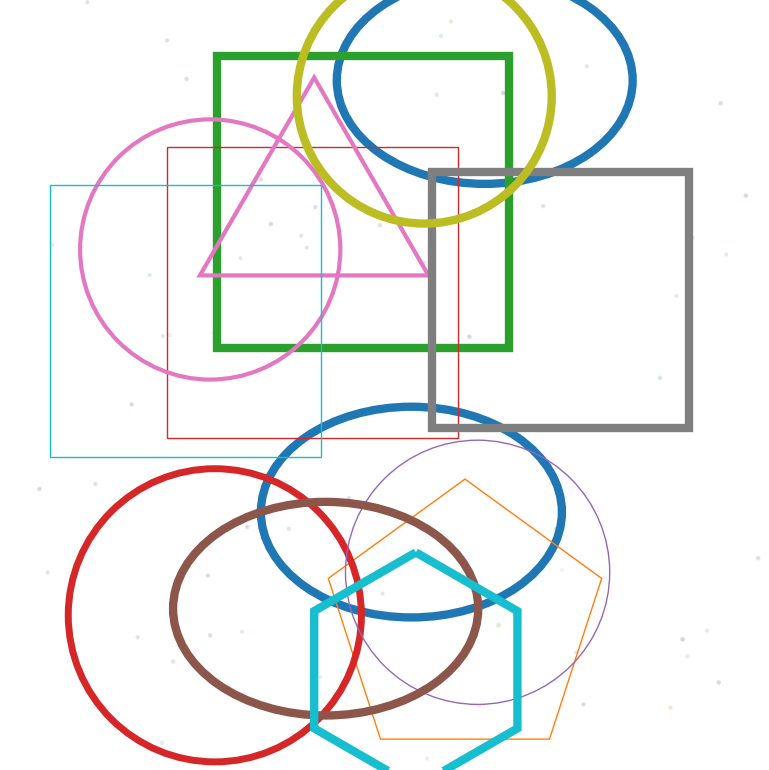[{"shape": "oval", "thickness": 3, "radius": 0.96, "center": [0.63, 0.896]}, {"shape": "oval", "thickness": 3, "radius": 0.98, "center": [0.534, 0.335]}, {"shape": "pentagon", "thickness": 0.5, "radius": 0.93, "center": [0.604, 0.191]}, {"shape": "square", "thickness": 3, "radius": 0.95, "center": [0.472, 0.738]}, {"shape": "square", "thickness": 0.5, "radius": 0.95, "center": [0.406, 0.62]}, {"shape": "circle", "thickness": 2.5, "radius": 0.95, "center": [0.279, 0.201]}, {"shape": "circle", "thickness": 0.5, "radius": 0.86, "center": [0.62, 0.257]}, {"shape": "oval", "thickness": 3, "radius": 0.99, "center": [0.423, 0.21]}, {"shape": "triangle", "thickness": 1.5, "radius": 0.86, "center": [0.408, 0.728]}, {"shape": "circle", "thickness": 1.5, "radius": 0.84, "center": [0.273, 0.676]}, {"shape": "square", "thickness": 3, "radius": 0.83, "center": [0.728, 0.61]}, {"shape": "circle", "thickness": 3, "radius": 0.83, "center": [0.551, 0.875]}, {"shape": "hexagon", "thickness": 3, "radius": 0.76, "center": [0.54, 0.13]}, {"shape": "square", "thickness": 0.5, "radius": 0.88, "center": [0.241, 0.583]}]